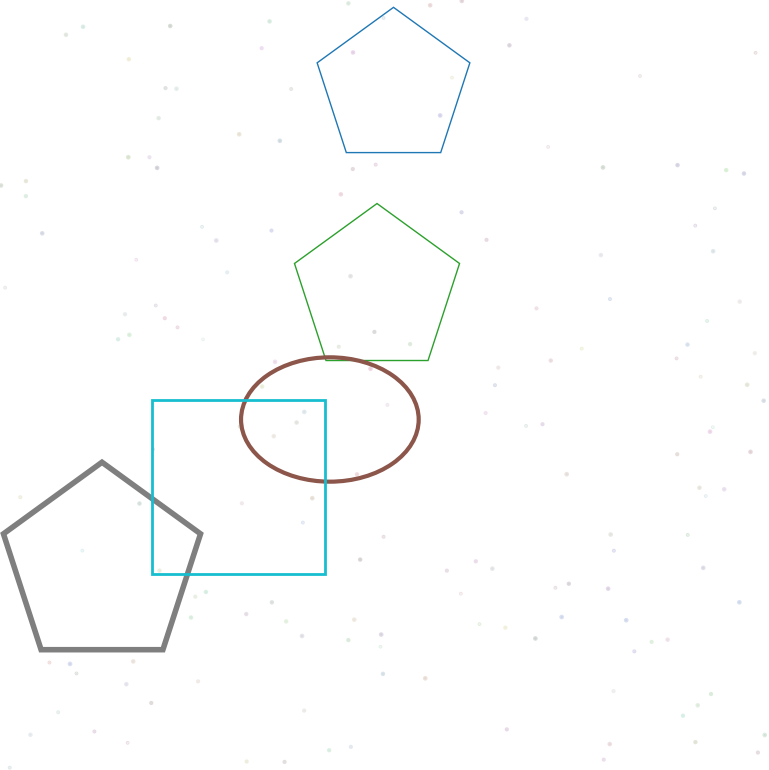[{"shape": "pentagon", "thickness": 0.5, "radius": 0.52, "center": [0.511, 0.886]}, {"shape": "pentagon", "thickness": 0.5, "radius": 0.56, "center": [0.49, 0.623]}, {"shape": "oval", "thickness": 1.5, "radius": 0.58, "center": [0.428, 0.455]}, {"shape": "pentagon", "thickness": 2, "radius": 0.67, "center": [0.132, 0.265]}, {"shape": "square", "thickness": 1, "radius": 0.56, "center": [0.309, 0.367]}]